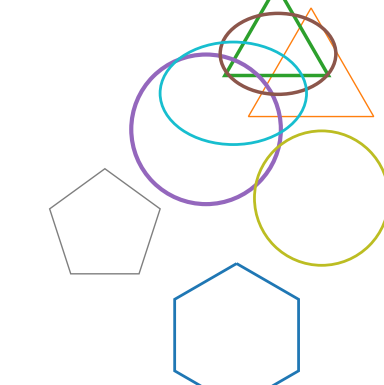[{"shape": "hexagon", "thickness": 2, "radius": 0.93, "center": [0.615, 0.13]}, {"shape": "triangle", "thickness": 1, "radius": 0.94, "center": [0.808, 0.791]}, {"shape": "triangle", "thickness": 2.5, "radius": 0.78, "center": [0.719, 0.881]}, {"shape": "circle", "thickness": 3, "radius": 0.97, "center": [0.535, 0.664]}, {"shape": "oval", "thickness": 2.5, "radius": 0.75, "center": [0.722, 0.86]}, {"shape": "pentagon", "thickness": 1, "radius": 0.75, "center": [0.272, 0.411]}, {"shape": "circle", "thickness": 2, "radius": 0.87, "center": [0.836, 0.485]}, {"shape": "oval", "thickness": 2, "radius": 0.95, "center": [0.606, 0.758]}]